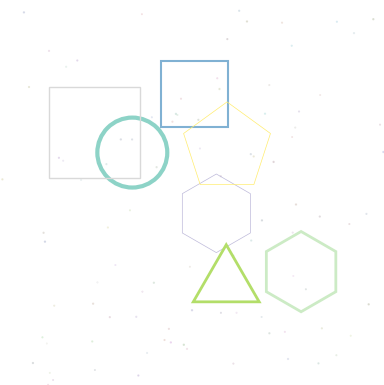[{"shape": "circle", "thickness": 3, "radius": 0.45, "center": [0.344, 0.604]}, {"shape": "hexagon", "thickness": 0.5, "radius": 0.51, "center": [0.562, 0.446]}, {"shape": "square", "thickness": 1.5, "radius": 0.43, "center": [0.505, 0.755]}, {"shape": "triangle", "thickness": 2, "radius": 0.49, "center": [0.588, 0.265]}, {"shape": "square", "thickness": 1, "radius": 0.59, "center": [0.245, 0.656]}, {"shape": "hexagon", "thickness": 2, "radius": 0.52, "center": [0.782, 0.294]}, {"shape": "pentagon", "thickness": 0.5, "radius": 0.59, "center": [0.59, 0.617]}]